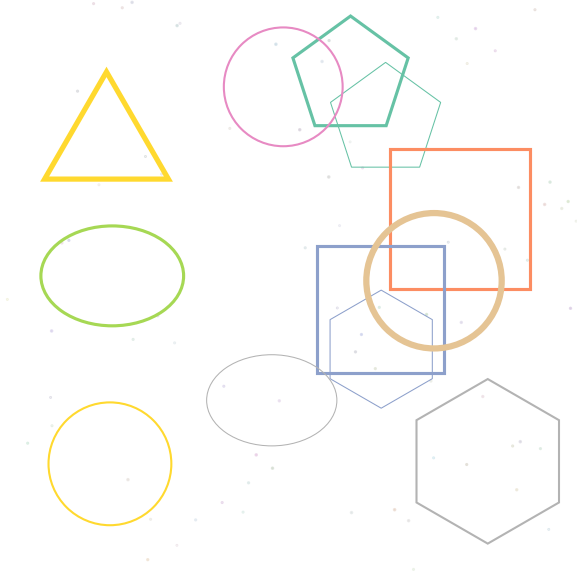[{"shape": "pentagon", "thickness": 1.5, "radius": 0.52, "center": [0.607, 0.866]}, {"shape": "pentagon", "thickness": 0.5, "radius": 0.5, "center": [0.668, 0.791]}, {"shape": "square", "thickness": 1.5, "radius": 0.61, "center": [0.796, 0.621]}, {"shape": "square", "thickness": 1.5, "radius": 0.55, "center": [0.659, 0.463]}, {"shape": "hexagon", "thickness": 0.5, "radius": 0.51, "center": [0.66, 0.395]}, {"shape": "circle", "thickness": 1, "radius": 0.51, "center": [0.49, 0.849]}, {"shape": "oval", "thickness": 1.5, "radius": 0.62, "center": [0.194, 0.521]}, {"shape": "triangle", "thickness": 2.5, "radius": 0.62, "center": [0.184, 0.751]}, {"shape": "circle", "thickness": 1, "radius": 0.53, "center": [0.19, 0.196]}, {"shape": "circle", "thickness": 3, "radius": 0.59, "center": [0.752, 0.513]}, {"shape": "hexagon", "thickness": 1, "radius": 0.71, "center": [0.845, 0.2]}, {"shape": "oval", "thickness": 0.5, "radius": 0.56, "center": [0.471, 0.306]}]